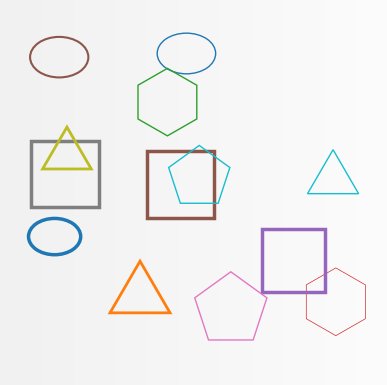[{"shape": "oval", "thickness": 2.5, "radius": 0.34, "center": [0.141, 0.386]}, {"shape": "oval", "thickness": 1, "radius": 0.38, "center": [0.481, 0.861]}, {"shape": "triangle", "thickness": 2, "radius": 0.45, "center": [0.361, 0.232]}, {"shape": "hexagon", "thickness": 1, "radius": 0.44, "center": [0.432, 0.735]}, {"shape": "hexagon", "thickness": 0.5, "radius": 0.44, "center": [0.867, 0.216]}, {"shape": "square", "thickness": 2.5, "radius": 0.41, "center": [0.757, 0.323]}, {"shape": "oval", "thickness": 1.5, "radius": 0.38, "center": [0.153, 0.852]}, {"shape": "square", "thickness": 2.5, "radius": 0.44, "center": [0.466, 0.521]}, {"shape": "pentagon", "thickness": 1, "radius": 0.49, "center": [0.596, 0.196]}, {"shape": "square", "thickness": 2.5, "radius": 0.43, "center": [0.168, 0.548]}, {"shape": "triangle", "thickness": 2, "radius": 0.36, "center": [0.173, 0.597]}, {"shape": "triangle", "thickness": 1, "radius": 0.38, "center": [0.86, 0.535]}, {"shape": "pentagon", "thickness": 1, "radius": 0.42, "center": [0.514, 0.539]}]